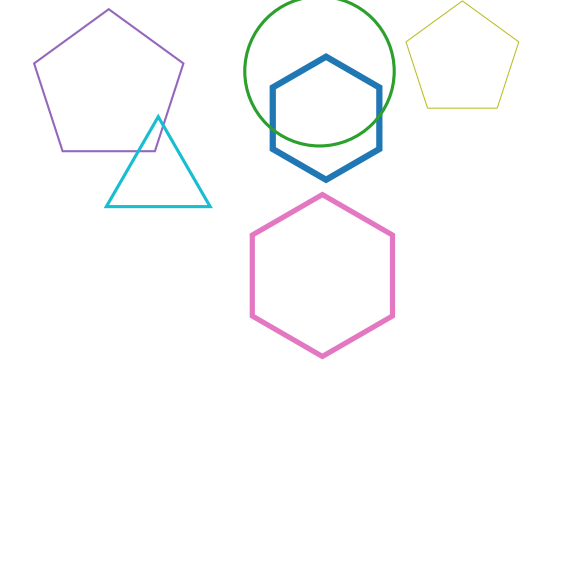[{"shape": "hexagon", "thickness": 3, "radius": 0.53, "center": [0.565, 0.794]}, {"shape": "circle", "thickness": 1.5, "radius": 0.65, "center": [0.553, 0.876]}, {"shape": "pentagon", "thickness": 1, "radius": 0.68, "center": [0.188, 0.847]}, {"shape": "hexagon", "thickness": 2.5, "radius": 0.7, "center": [0.558, 0.522]}, {"shape": "pentagon", "thickness": 0.5, "radius": 0.51, "center": [0.801, 0.895]}, {"shape": "triangle", "thickness": 1.5, "radius": 0.52, "center": [0.274, 0.693]}]